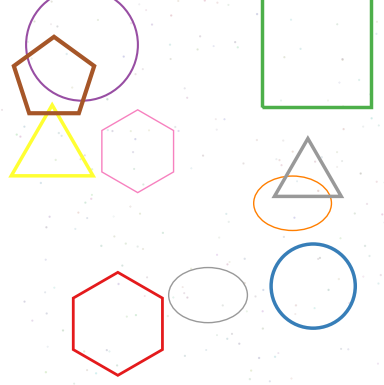[{"shape": "hexagon", "thickness": 2, "radius": 0.67, "center": [0.306, 0.159]}, {"shape": "circle", "thickness": 2.5, "radius": 0.55, "center": [0.813, 0.257]}, {"shape": "square", "thickness": 2.5, "radius": 0.71, "center": [0.822, 0.863]}, {"shape": "circle", "thickness": 1.5, "radius": 0.73, "center": [0.213, 0.884]}, {"shape": "oval", "thickness": 1, "radius": 0.5, "center": [0.76, 0.472]}, {"shape": "triangle", "thickness": 2.5, "radius": 0.61, "center": [0.135, 0.605]}, {"shape": "pentagon", "thickness": 3, "radius": 0.55, "center": [0.14, 0.795]}, {"shape": "hexagon", "thickness": 1, "radius": 0.54, "center": [0.358, 0.607]}, {"shape": "triangle", "thickness": 2.5, "radius": 0.5, "center": [0.8, 0.54]}, {"shape": "oval", "thickness": 1, "radius": 0.51, "center": [0.54, 0.233]}]